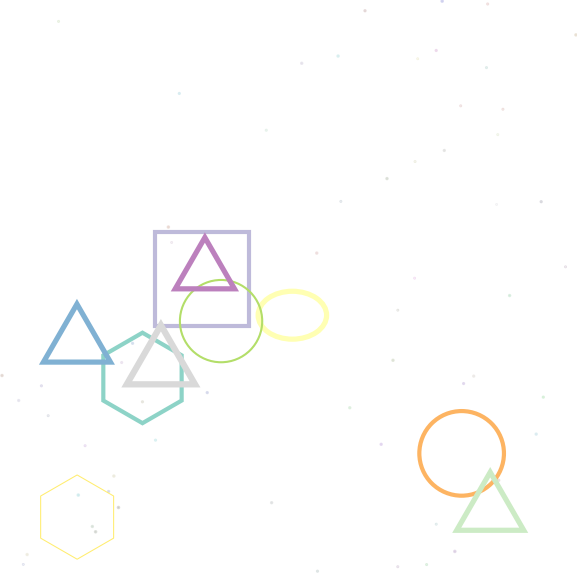[{"shape": "hexagon", "thickness": 2, "radius": 0.39, "center": [0.247, 0.345]}, {"shape": "oval", "thickness": 2.5, "radius": 0.3, "center": [0.506, 0.453]}, {"shape": "square", "thickness": 2, "radius": 0.4, "center": [0.35, 0.516]}, {"shape": "triangle", "thickness": 2.5, "radius": 0.33, "center": [0.133, 0.406]}, {"shape": "circle", "thickness": 2, "radius": 0.37, "center": [0.799, 0.214]}, {"shape": "circle", "thickness": 1, "radius": 0.36, "center": [0.383, 0.443]}, {"shape": "triangle", "thickness": 3, "radius": 0.34, "center": [0.279, 0.368]}, {"shape": "triangle", "thickness": 2.5, "radius": 0.3, "center": [0.355, 0.529]}, {"shape": "triangle", "thickness": 2.5, "radius": 0.34, "center": [0.849, 0.114]}, {"shape": "hexagon", "thickness": 0.5, "radius": 0.36, "center": [0.134, 0.104]}]